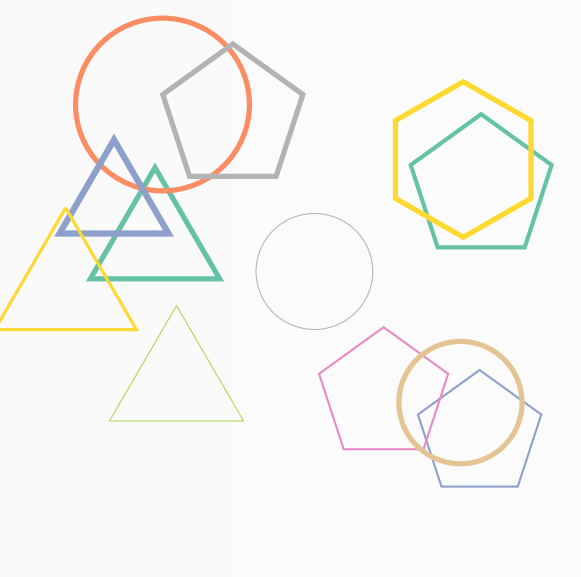[{"shape": "triangle", "thickness": 2.5, "radius": 0.64, "center": [0.267, 0.581]}, {"shape": "pentagon", "thickness": 2, "radius": 0.64, "center": [0.828, 0.674]}, {"shape": "circle", "thickness": 2.5, "radius": 0.75, "center": [0.28, 0.818]}, {"shape": "pentagon", "thickness": 1, "radius": 0.56, "center": [0.825, 0.247]}, {"shape": "triangle", "thickness": 3, "radius": 0.54, "center": [0.196, 0.649]}, {"shape": "pentagon", "thickness": 1, "radius": 0.58, "center": [0.66, 0.316]}, {"shape": "triangle", "thickness": 0.5, "radius": 0.67, "center": [0.304, 0.337]}, {"shape": "triangle", "thickness": 1.5, "radius": 0.7, "center": [0.113, 0.499]}, {"shape": "hexagon", "thickness": 2.5, "radius": 0.67, "center": [0.797, 0.723]}, {"shape": "circle", "thickness": 2.5, "radius": 0.53, "center": [0.792, 0.302]}, {"shape": "pentagon", "thickness": 2.5, "radius": 0.63, "center": [0.401, 0.796]}, {"shape": "circle", "thickness": 0.5, "radius": 0.5, "center": [0.541, 0.529]}]